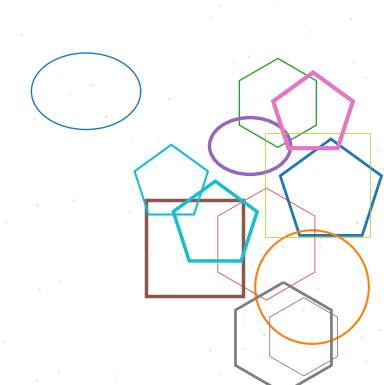[{"shape": "oval", "thickness": 1, "radius": 0.71, "center": [0.224, 0.763]}, {"shape": "pentagon", "thickness": 2, "radius": 0.69, "center": [0.859, 0.501]}, {"shape": "circle", "thickness": 1.5, "radius": 0.74, "center": [0.811, 0.254]}, {"shape": "hexagon", "thickness": 1, "radius": 0.58, "center": [0.722, 0.733]}, {"shape": "hexagon", "thickness": 0.5, "radius": 0.73, "center": [0.692, 0.366]}, {"shape": "oval", "thickness": 2.5, "radius": 0.53, "center": [0.649, 0.621]}, {"shape": "hexagon", "thickness": 0.5, "radius": 0.51, "center": [0.789, 0.125]}, {"shape": "square", "thickness": 2.5, "radius": 0.63, "center": [0.505, 0.356]}, {"shape": "pentagon", "thickness": 3, "radius": 0.54, "center": [0.813, 0.703]}, {"shape": "hexagon", "thickness": 2, "radius": 0.72, "center": [0.736, 0.123]}, {"shape": "square", "thickness": 0.5, "radius": 0.68, "center": [0.824, 0.52]}, {"shape": "pentagon", "thickness": 1.5, "radius": 0.5, "center": [0.445, 0.524]}, {"shape": "pentagon", "thickness": 2.5, "radius": 0.57, "center": [0.559, 0.415]}]